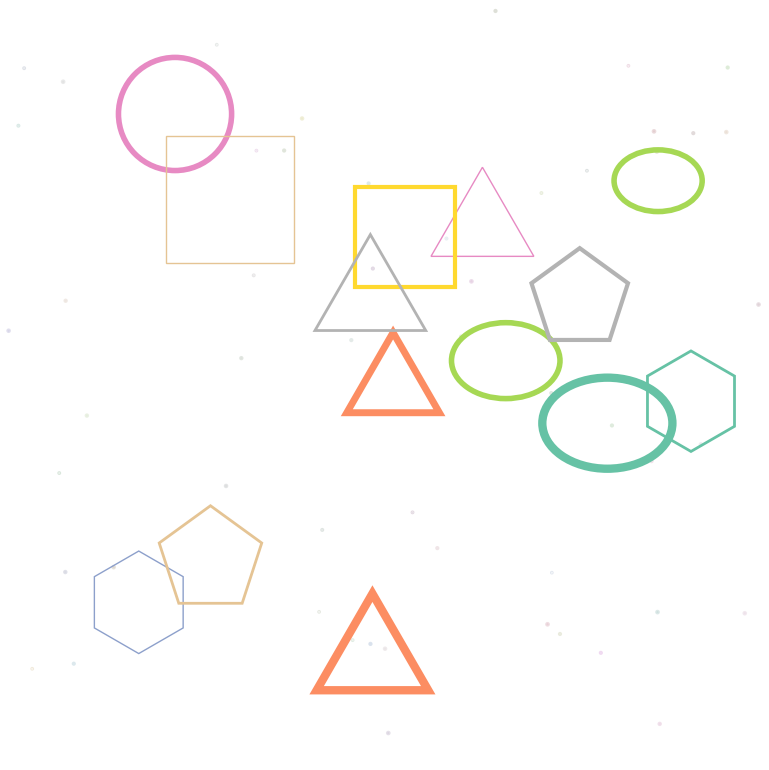[{"shape": "oval", "thickness": 3, "radius": 0.42, "center": [0.789, 0.45]}, {"shape": "hexagon", "thickness": 1, "radius": 0.33, "center": [0.897, 0.479]}, {"shape": "triangle", "thickness": 3, "radius": 0.42, "center": [0.484, 0.145]}, {"shape": "triangle", "thickness": 2.5, "radius": 0.35, "center": [0.511, 0.499]}, {"shape": "hexagon", "thickness": 0.5, "radius": 0.33, "center": [0.18, 0.218]}, {"shape": "triangle", "thickness": 0.5, "radius": 0.39, "center": [0.627, 0.706]}, {"shape": "circle", "thickness": 2, "radius": 0.37, "center": [0.227, 0.852]}, {"shape": "oval", "thickness": 2, "radius": 0.35, "center": [0.657, 0.532]}, {"shape": "oval", "thickness": 2, "radius": 0.29, "center": [0.855, 0.765]}, {"shape": "square", "thickness": 1.5, "radius": 0.32, "center": [0.526, 0.692]}, {"shape": "pentagon", "thickness": 1, "radius": 0.35, "center": [0.273, 0.273]}, {"shape": "square", "thickness": 0.5, "radius": 0.41, "center": [0.299, 0.741]}, {"shape": "pentagon", "thickness": 1.5, "radius": 0.33, "center": [0.753, 0.612]}, {"shape": "triangle", "thickness": 1, "radius": 0.42, "center": [0.481, 0.612]}]